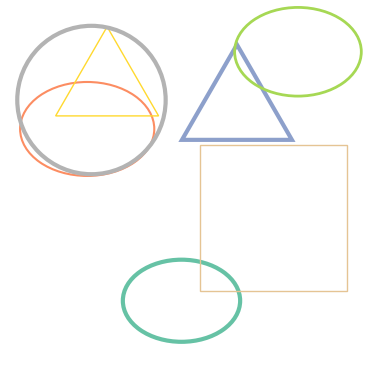[{"shape": "oval", "thickness": 3, "radius": 0.76, "center": [0.471, 0.219]}, {"shape": "oval", "thickness": 1.5, "radius": 0.87, "center": [0.226, 0.665]}, {"shape": "triangle", "thickness": 3, "radius": 0.82, "center": [0.615, 0.719]}, {"shape": "oval", "thickness": 2, "radius": 0.82, "center": [0.774, 0.866]}, {"shape": "triangle", "thickness": 1, "radius": 0.77, "center": [0.278, 0.776]}, {"shape": "square", "thickness": 1, "radius": 0.95, "center": [0.71, 0.434]}, {"shape": "circle", "thickness": 3, "radius": 0.96, "center": [0.238, 0.74]}]